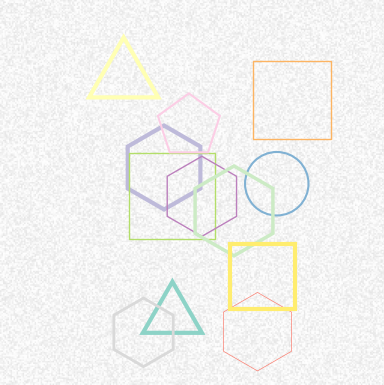[{"shape": "triangle", "thickness": 3, "radius": 0.44, "center": [0.448, 0.18]}, {"shape": "triangle", "thickness": 3, "radius": 0.52, "center": [0.321, 0.799]}, {"shape": "hexagon", "thickness": 3, "radius": 0.54, "center": [0.426, 0.565]}, {"shape": "hexagon", "thickness": 0.5, "radius": 0.51, "center": [0.669, 0.139]}, {"shape": "circle", "thickness": 1.5, "radius": 0.41, "center": [0.719, 0.523]}, {"shape": "square", "thickness": 1, "radius": 0.51, "center": [0.758, 0.741]}, {"shape": "square", "thickness": 1, "radius": 0.56, "center": [0.447, 0.491]}, {"shape": "pentagon", "thickness": 1.5, "radius": 0.42, "center": [0.491, 0.673]}, {"shape": "hexagon", "thickness": 2, "radius": 0.44, "center": [0.373, 0.137]}, {"shape": "hexagon", "thickness": 1, "radius": 0.52, "center": [0.524, 0.49]}, {"shape": "hexagon", "thickness": 2.5, "radius": 0.58, "center": [0.608, 0.452]}, {"shape": "square", "thickness": 3, "radius": 0.42, "center": [0.683, 0.283]}]